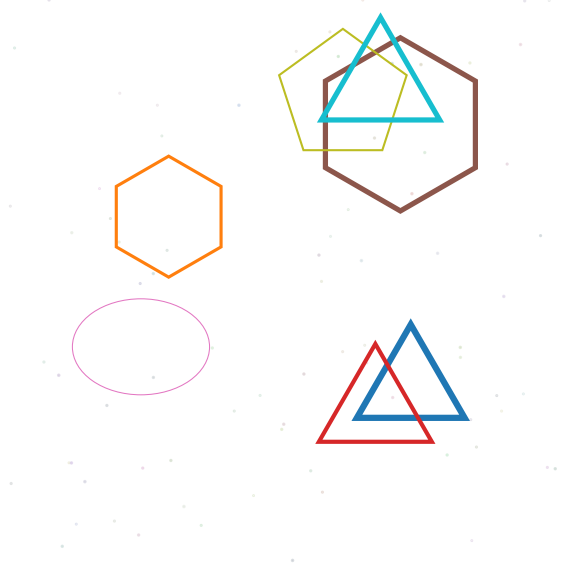[{"shape": "triangle", "thickness": 3, "radius": 0.54, "center": [0.711, 0.329]}, {"shape": "hexagon", "thickness": 1.5, "radius": 0.52, "center": [0.292, 0.624]}, {"shape": "triangle", "thickness": 2, "radius": 0.56, "center": [0.65, 0.291]}, {"shape": "hexagon", "thickness": 2.5, "radius": 0.75, "center": [0.693, 0.784]}, {"shape": "oval", "thickness": 0.5, "radius": 0.59, "center": [0.244, 0.399]}, {"shape": "pentagon", "thickness": 1, "radius": 0.58, "center": [0.594, 0.833]}, {"shape": "triangle", "thickness": 2.5, "radius": 0.59, "center": [0.659, 0.851]}]